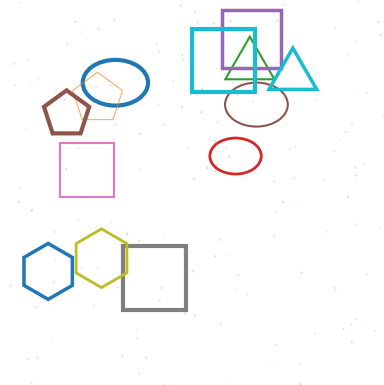[{"shape": "oval", "thickness": 3, "radius": 0.42, "center": [0.3, 0.785]}, {"shape": "hexagon", "thickness": 2.5, "radius": 0.36, "center": [0.125, 0.295]}, {"shape": "pentagon", "thickness": 0.5, "radius": 0.34, "center": [0.253, 0.744]}, {"shape": "triangle", "thickness": 1.5, "radius": 0.37, "center": [0.649, 0.831]}, {"shape": "oval", "thickness": 2, "radius": 0.33, "center": [0.612, 0.595]}, {"shape": "square", "thickness": 2.5, "radius": 0.38, "center": [0.653, 0.898]}, {"shape": "oval", "thickness": 1.5, "radius": 0.41, "center": [0.666, 0.728]}, {"shape": "pentagon", "thickness": 3, "radius": 0.31, "center": [0.173, 0.704]}, {"shape": "square", "thickness": 1.5, "radius": 0.35, "center": [0.226, 0.558]}, {"shape": "square", "thickness": 3, "radius": 0.41, "center": [0.402, 0.278]}, {"shape": "hexagon", "thickness": 2, "radius": 0.38, "center": [0.264, 0.329]}, {"shape": "triangle", "thickness": 2.5, "radius": 0.36, "center": [0.761, 0.804]}, {"shape": "square", "thickness": 3, "radius": 0.41, "center": [0.58, 0.844]}]